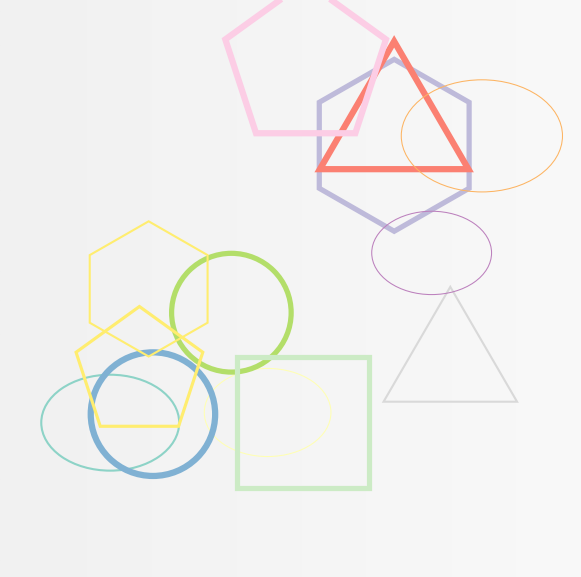[{"shape": "oval", "thickness": 1, "radius": 0.59, "center": [0.19, 0.267]}, {"shape": "oval", "thickness": 0.5, "radius": 0.54, "center": [0.46, 0.285]}, {"shape": "hexagon", "thickness": 2.5, "radius": 0.74, "center": [0.678, 0.748]}, {"shape": "triangle", "thickness": 3, "radius": 0.74, "center": [0.678, 0.78]}, {"shape": "circle", "thickness": 3, "radius": 0.54, "center": [0.263, 0.282]}, {"shape": "oval", "thickness": 0.5, "radius": 0.69, "center": [0.829, 0.764]}, {"shape": "circle", "thickness": 2.5, "radius": 0.51, "center": [0.398, 0.458]}, {"shape": "pentagon", "thickness": 3, "radius": 0.73, "center": [0.526, 0.886]}, {"shape": "triangle", "thickness": 1, "radius": 0.66, "center": [0.775, 0.37]}, {"shape": "oval", "thickness": 0.5, "radius": 0.52, "center": [0.743, 0.561]}, {"shape": "square", "thickness": 2.5, "radius": 0.57, "center": [0.521, 0.267]}, {"shape": "hexagon", "thickness": 1, "radius": 0.59, "center": [0.256, 0.499]}, {"shape": "pentagon", "thickness": 1.5, "radius": 0.57, "center": [0.24, 0.354]}]